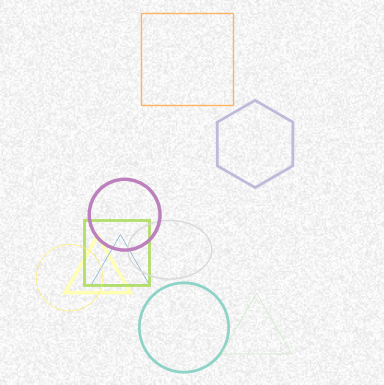[{"shape": "circle", "thickness": 2, "radius": 0.58, "center": [0.478, 0.149]}, {"shape": "triangle", "thickness": 2.5, "radius": 0.49, "center": [0.254, 0.289]}, {"shape": "hexagon", "thickness": 2, "radius": 0.57, "center": [0.663, 0.626]}, {"shape": "triangle", "thickness": 0.5, "radius": 0.43, "center": [0.313, 0.305]}, {"shape": "square", "thickness": 1, "radius": 0.6, "center": [0.486, 0.847]}, {"shape": "square", "thickness": 2, "radius": 0.42, "center": [0.302, 0.345]}, {"shape": "oval", "thickness": 1, "radius": 0.54, "center": [0.441, 0.351]}, {"shape": "circle", "thickness": 2.5, "radius": 0.46, "center": [0.324, 0.442]}, {"shape": "triangle", "thickness": 0.5, "radius": 0.53, "center": [0.667, 0.133]}, {"shape": "circle", "thickness": 0.5, "radius": 0.43, "center": [0.181, 0.279]}]